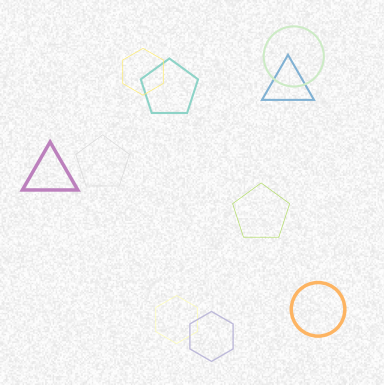[{"shape": "pentagon", "thickness": 1.5, "radius": 0.39, "center": [0.44, 0.77]}, {"shape": "hexagon", "thickness": 0.5, "radius": 0.31, "center": [0.459, 0.17]}, {"shape": "hexagon", "thickness": 1, "radius": 0.32, "center": [0.549, 0.126]}, {"shape": "triangle", "thickness": 1.5, "radius": 0.39, "center": [0.748, 0.78]}, {"shape": "circle", "thickness": 2.5, "radius": 0.35, "center": [0.826, 0.197]}, {"shape": "pentagon", "thickness": 0.5, "radius": 0.39, "center": [0.678, 0.447]}, {"shape": "pentagon", "thickness": 0.5, "radius": 0.37, "center": [0.267, 0.576]}, {"shape": "triangle", "thickness": 2.5, "radius": 0.42, "center": [0.13, 0.548]}, {"shape": "circle", "thickness": 1.5, "radius": 0.39, "center": [0.763, 0.853]}, {"shape": "hexagon", "thickness": 0.5, "radius": 0.3, "center": [0.371, 0.814]}]